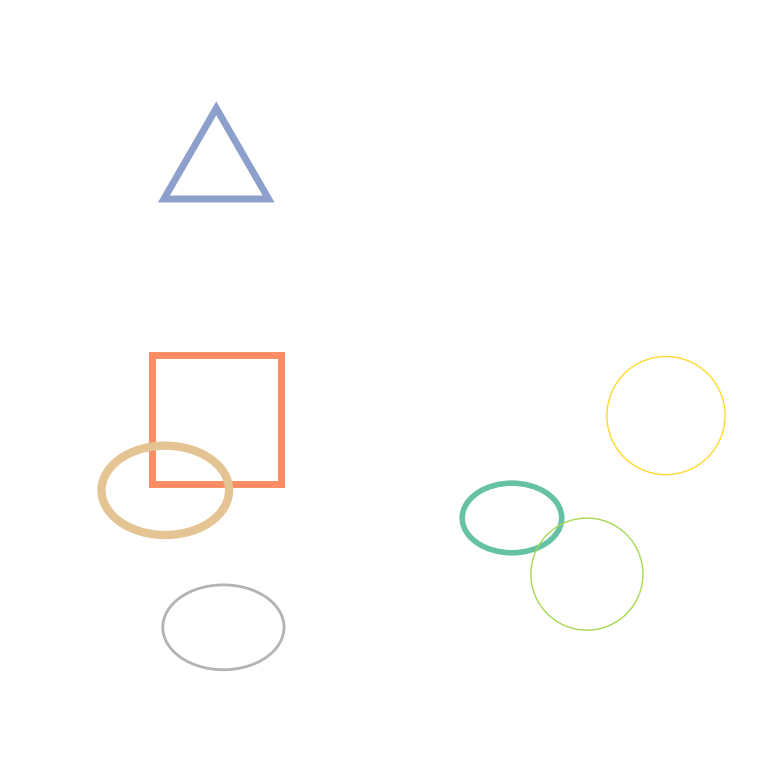[{"shape": "oval", "thickness": 2, "radius": 0.32, "center": [0.665, 0.327]}, {"shape": "square", "thickness": 2.5, "radius": 0.42, "center": [0.282, 0.455]}, {"shape": "triangle", "thickness": 2.5, "radius": 0.39, "center": [0.281, 0.781]}, {"shape": "circle", "thickness": 0.5, "radius": 0.36, "center": [0.762, 0.254]}, {"shape": "circle", "thickness": 0.5, "radius": 0.38, "center": [0.865, 0.46]}, {"shape": "oval", "thickness": 3, "radius": 0.41, "center": [0.215, 0.363]}, {"shape": "oval", "thickness": 1, "radius": 0.39, "center": [0.29, 0.185]}]